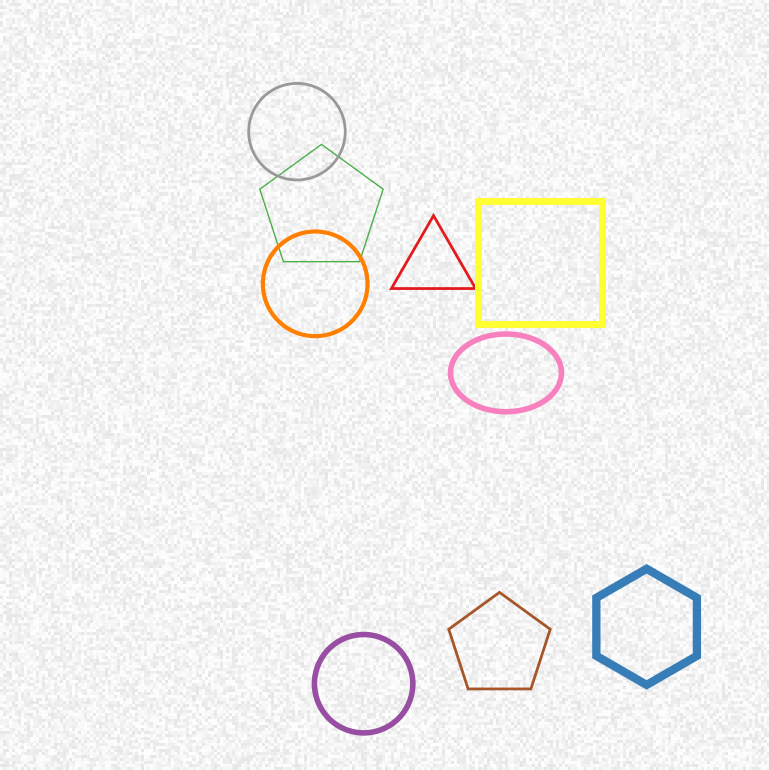[{"shape": "triangle", "thickness": 1, "radius": 0.32, "center": [0.563, 0.657]}, {"shape": "hexagon", "thickness": 3, "radius": 0.38, "center": [0.84, 0.186]}, {"shape": "pentagon", "thickness": 0.5, "radius": 0.42, "center": [0.418, 0.728]}, {"shape": "circle", "thickness": 2, "radius": 0.32, "center": [0.472, 0.112]}, {"shape": "circle", "thickness": 1.5, "radius": 0.34, "center": [0.409, 0.631]}, {"shape": "square", "thickness": 2.5, "radius": 0.4, "center": [0.701, 0.659]}, {"shape": "pentagon", "thickness": 1, "radius": 0.35, "center": [0.649, 0.161]}, {"shape": "oval", "thickness": 2, "radius": 0.36, "center": [0.657, 0.516]}, {"shape": "circle", "thickness": 1, "radius": 0.31, "center": [0.386, 0.829]}]